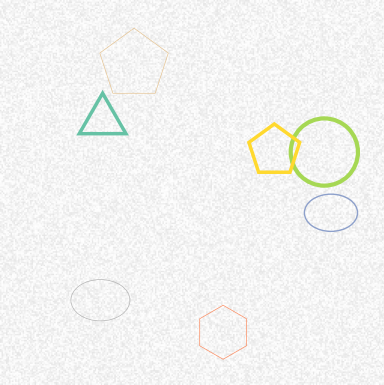[{"shape": "triangle", "thickness": 2.5, "radius": 0.35, "center": [0.267, 0.688]}, {"shape": "hexagon", "thickness": 0.5, "radius": 0.35, "center": [0.579, 0.137]}, {"shape": "oval", "thickness": 1, "radius": 0.35, "center": [0.86, 0.447]}, {"shape": "circle", "thickness": 3, "radius": 0.44, "center": [0.842, 0.605]}, {"shape": "pentagon", "thickness": 2.5, "radius": 0.35, "center": [0.713, 0.609]}, {"shape": "pentagon", "thickness": 0.5, "radius": 0.47, "center": [0.348, 0.833]}, {"shape": "oval", "thickness": 0.5, "radius": 0.38, "center": [0.261, 0.22]}]